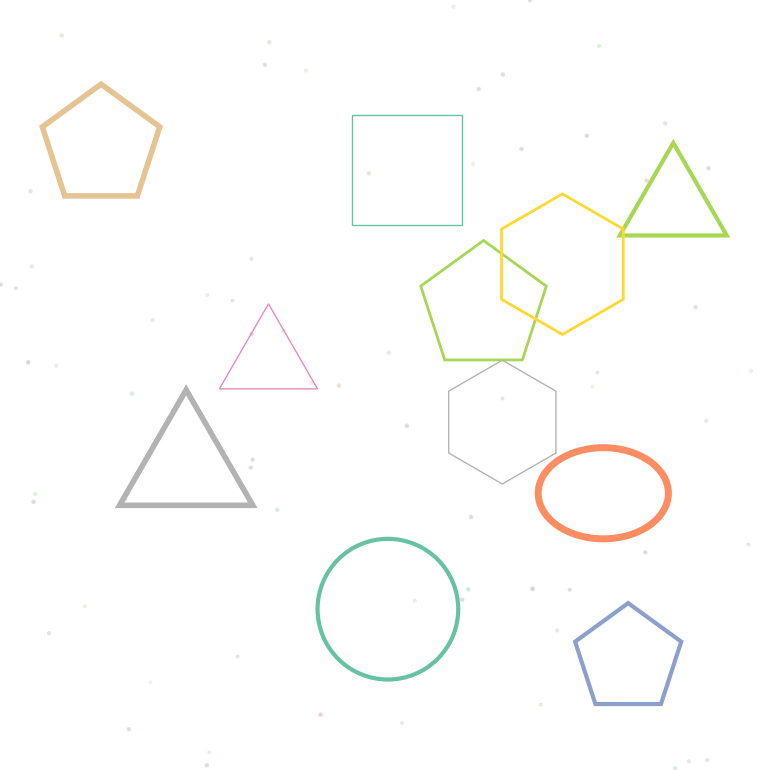[{"shape": "circle", "thickness": 1.5, "radius": 0.46, "center": [0.504, 0.209]}, {"shape": "square", "thickness": 0.5, "radius": 0.36, "center": [0.529, 0.78]}, {"shape": "oval", "thickness": 2.5, "radius": 0.42, "center": [0.784, 0.359]}, {"shape": "pentagon", "thickness": 1.5, "radius": 0.36, "center": [0.816, 0.144]}, {"shape": "triangle", "thickness": 0.5, "radius": 0.37, "center": [0.349, 0.532]}, {"shape": "triangle", "thickness": 1.5, "radius": 0.4, "center": [0.874, 0.734]}, {"shape": "pentagon", "thickness": 1, "radius": 0.43, "center": [0.628, 0.602]}, {"shape": "hexagon", "thickness": 1, "radius": 0.46, "center": [0.73, 0.657]}, {"shape": "pentagon", "thickness": 2, "radius": 0.4, "center": [0.131, 0.81]}, {"shape": "hexagon", "thickness": 0.5, "radius": 0.4, "center": [0.652, 0.452]}, {"shape": "triangle", "thickness": 2, "radius": 0.5, "center": [0.242, 0.394]}]